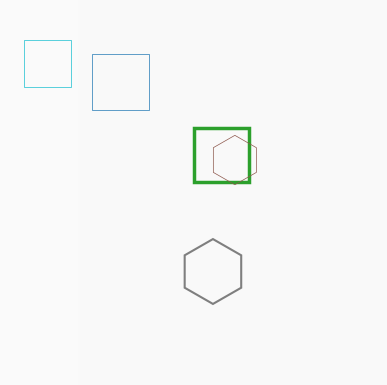[{"shape": "square", "thickness": 0.5, "radius": 0.37, "center": [0.312, 0.787]}, {"shape": "square", "thickness": 2.5, "radius": 0.35, "center": [0.572, 0.598]}, {"shape": "hexagon", "thickness": 0.5, "radius": 0.32, "center": [0.606, 0.584]}, {"shape": "hexagon", "thickness": 1.5, "radius": 0.42, "center": [0.55, 0.295]}, {"shape": "square", "thickness": 0.5, "radius": 0.3, "center": [0.122, 0.835]}]